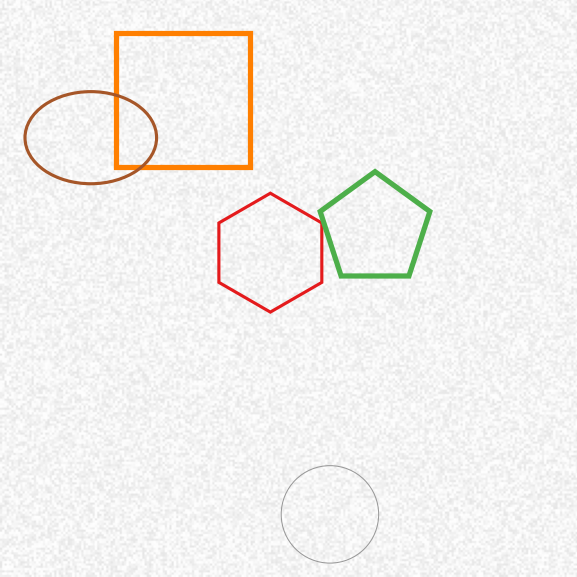[{"shape": "hexagon", "thickness": 1.5, "radius": 0.51, "center": [0.468, 0.562]}, {"shape": "pentagon", "thickness": 2.5, "radius": 0.5, "center": [0.649, 0.602]}, {"shape": "square", "thickness": 2.5, "radius": 0.58, "center": [0.317, 0.826]}, {"shape": "oval", "thickness": 1.5, "radius": 0.57, "center": [0.157, 0.761]}, {"shape": "circle", "thickness": 0.5, "radius": 0.42, "center": [0.571, 0.108]}]